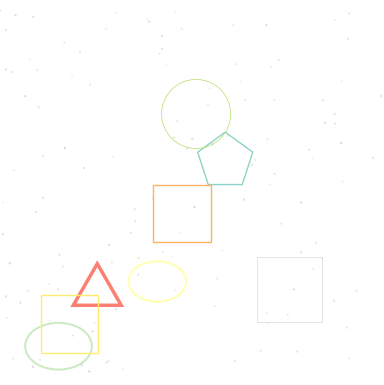[{"shape": "pentagon", "thickness": 1, "radius": 0.38, "center": [0.585, 0.581]}, {"shape": "oval", "thickness": 1.5, "radius": 0.37, "center": [0.409, 0.269]}, {"shape": "triangle", "thickness": 2.5, "radius": 0.36, "center": [0.253, 0.243]}, {"shape": "square", "thickness": 1, "radius": 0.37, "center": [0.473, 0.446]}, {"shape": "circle", "thickness": 0.5, "radius": 0.45, "center": [0.509, 0.704]}, {"shape": "square", "thickness": 0.5, "radius": 0.42, "center": [0.751, 0.249]}, {"shape": "oval", "thickness": 1.5, "radius": 0.43, "center": [0.152, 0.101]}, {"shape": "square", "thickness": 1, "radius": 0.37, "center": [0.181, 0.158]}]